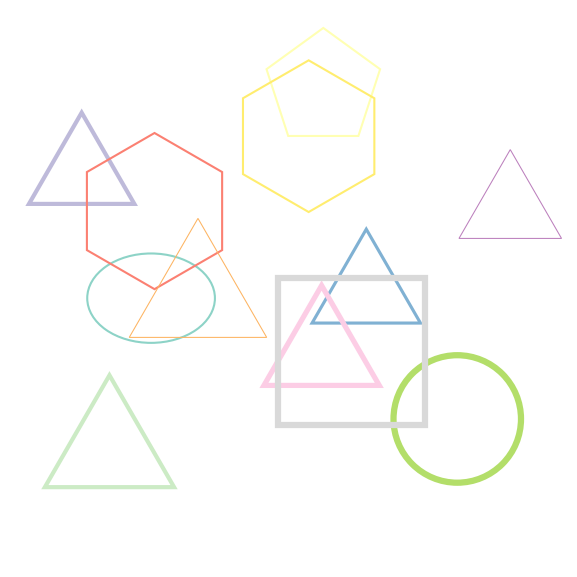[{"shape": "oval", "thickness": 1, "radius": 0.55, "center": [0.262, 0.483]}, {"shape": "pentagon", "thickness": 1, "radius": 0.52, "center": [0.56, 0.847]}, {"shape": "triangle", "thickness": 2, "radius": 0.53, "center": [0.141, 0.699]}, {"shape": "hexagon", "thickness": 1, "radius": 0.68, "center": [0.268, 0.634]}, {"shape": "triangle", "thickness": 1.5, "radius": 0.54, "center": [0.634, 0.494]}, {"shape": "triangle", "thickness": 0.5, "radius": 0.69, "center": [0.343, 0.484]}, {"shape": "circle", "thickness": 3, "radius": 0.55, "center": [0.792, 0.274]}, {"shape": "triangle", "thickness": 2.5, "radius": 0.58, "center": [0.557, 0.389]}, {"shape": "square", "thickness": 3, "radius": 0.64, "center": [0.609, 0.39]}, {"shape": "triangle", "thickness": 0.5, "radius": 0.51, "center": [0.884, 0.638]}, {"shape": "triangle", "thickness": 2, "radius": 0.65, "center": [0.19, 0.22]}, {"shape": "hexagon", "thickness": 1, "radius": 0.66, "center": [0.534, 0.763]}]